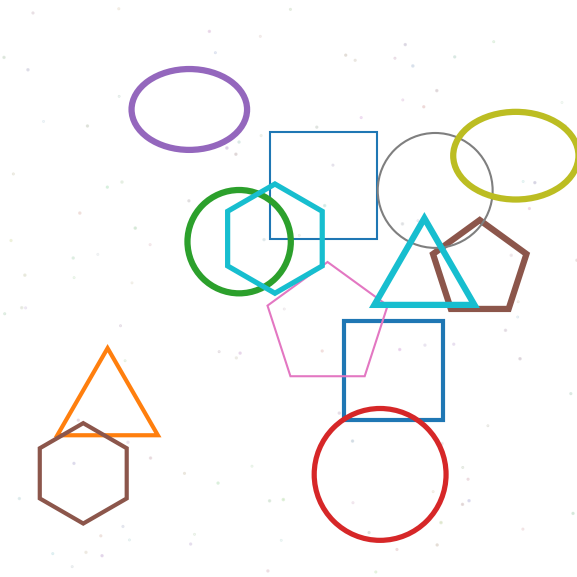[{"shape": "square", "thickness": 2, "radius": 0.43, "center": [0.681, 0.358]}, {"shape": "square", "thickness": 1, "radius": 0.46, "center": [0.561, 0.678]}, {"shape": "triangle", "thickness": 2, "radius": 0.5, "center": [0.186, 0.296]}, {"shape": "circle", "thickness": 3, "radius": 0.45, "center": [0.414, 0.581]}, {"shape": "circle", "thickness": 2.5, "radius": 0.57, "center": [0.658, 0.178]}, {"shape": "oval", "thickness": 3, "radius": 0.5, "center": [0.328, 0.81]}, {"shape": "hexagon", "thickness": 2, "radius": 0.43, "center": [0.144, 0.179]}, {"shape": "pentagon", "thickness": 3, "radius": 0.43, "center": [0.831, 0.533]}, {"shape": "pentagon", "thickness": 1, "radius": 0.55, "center": [0.567, 0.436]}, {"shape": "circle", "thickness": 1, "radius": 0.5, "center": [0.754, 0.669]}, {"shape": "oval", "thickness": 3, "radius": 0.54, "center": [0.893, 0.73]}, {"shape": "triangle", "thickness": 3, "radius": 0.5, "center": [0.735, 0.521]}, {"shape": "hexagon", "thickness": 2.5, "radius": 0.47, "center": [0.476, 0.586]}]